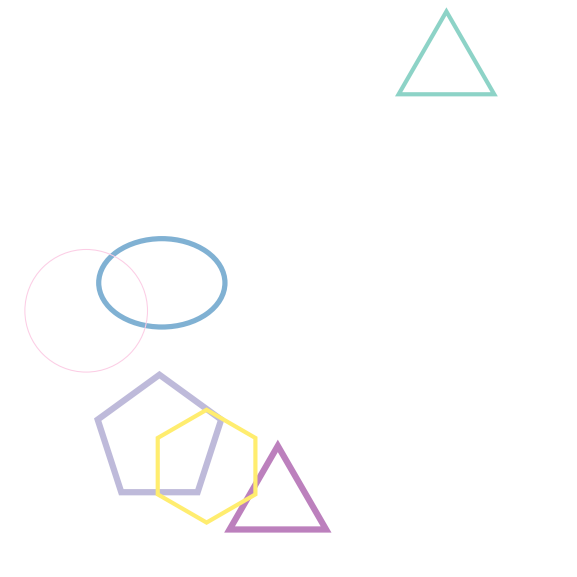[{"shape": "triangle", "thickness": 2, "radius": 0.48, "center": [0.773, 0.884]}, {"shape": "pentagon", "thickness": 3, "radius": 0.56, "center": [0.276, 0.238]}, {"shape": "oval", "thickness": 2.5, "radius": 0.55, "center": [0.28, 0.509]}, {"shape": "circle", "thickness": 0.5, "radius": 0.53, "center": [0.149, 0.461]}, {"shape": "triangle", "thickness": 3, "radius": 0.48, "center": [0.481, 0.131]}, {"shape": "hexagon", "thickness": 2, "radius": 0.49, "center": [0.358, 0.192]}]